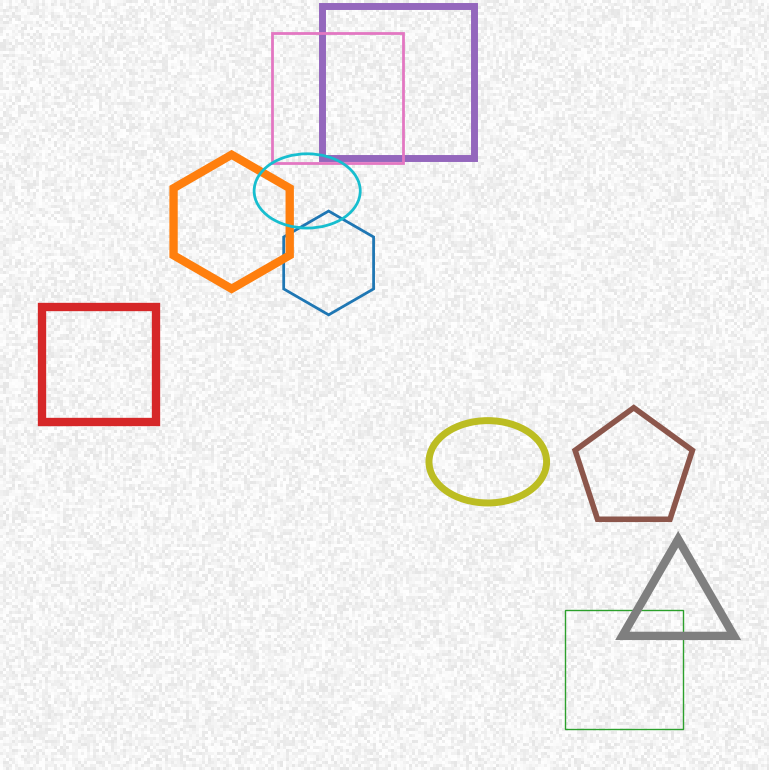[{"shape": "hexagon", "thickness": 1, "radius": 0.34, "center": [0.427, 0.659]}, {"shape": "hexagon", "thickness": 3, "radius": 0.44, "center": [0.301, 0.712]}, {"shape": "square", "thickness": 0.5, "radius": 0.39, "center": [0.81, 0.131]}, {"shape": "square", "thickness": 3, "radius": 0.37, "center": [0.128, 0.526]}, {"shape": "square", "thickness": 2.5, "radius": 0.49, "center": [0.517, 0.894]}, {"shape": "pentagon", "thickness": 2, "radius": 0.4, "center": [0.823, 0.39]}, {"shape": "square", "thickness": 1, "radius": 0.42, "center": [0.439, 0.872]}, {"shape": "triangle", "thickness": 3, "radius": 0.42, "center": [0.881, 0.216]}, {"shape": "oval", "thickness": 2.5, "radius": 0.38, "center": [0.633, 0.4]}, {"shape": "oval", "thickness": 1, "radius": 0.34, "center": [0.399, 0.752]}]